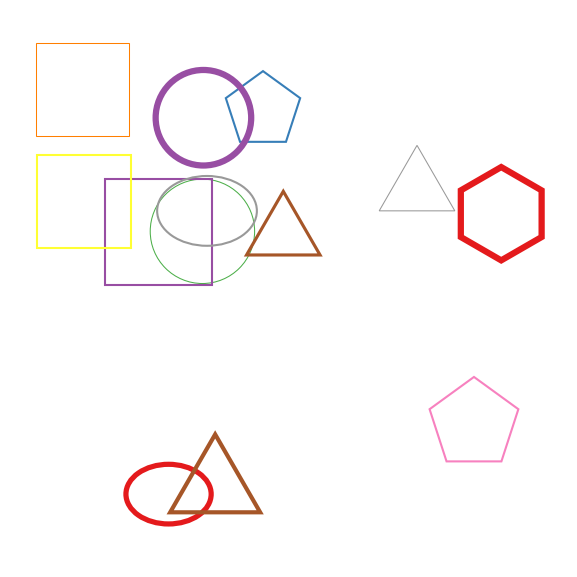[{"shape": "hexagon", "thickness": 3, "radius": 0.4, "center": [0.868, 0.629]}, {"shape": "oval", "thickness": 2.5, "radius": 0.37, "center": [0.292, 0.144]}, {"shape": "pentagon", "thickness": 1, "radius": 0.34, "center": [0.455, 0.808]}, {"shape": "circle", "thickness": 0.5, "radius": 0.45, "center": [0.351, 0.599]}, {"shape": "circle", "thickness": 3, "radius": 0.41, "center": [0.352, 0.795]}, {"shape": "square", "thickness": 1, "radius": 0.46, "center": [0.274, 0.597]}, {"shape": "square", "thickness": 0.5, "radius": 0.4, "center": [0.143, 0.844]}, {"shape": "square", "thickness": 1, "radius": 0.41, "center": [0.146, 0.65]}, {"shape": "triangle", "thickness": 1.5, "radius": 0.37, "center": [0.491, 0.594]}, {"shape": "triangle", "thickness": 2, "radius": 0.45, "center": [0.373, 0.157]}, {"shape": "pentagon", "thickness": 1, "radius": 0.4, "center": [0.821, 0.266]}, {"shape": "oval", "thickness": 1, "radius": 0.43, "center": [0.358, 0.634]}, {"shape": "triangle", "thickness": 0.5, "radius": 0.38, "center": [0.722, 0.672]}]